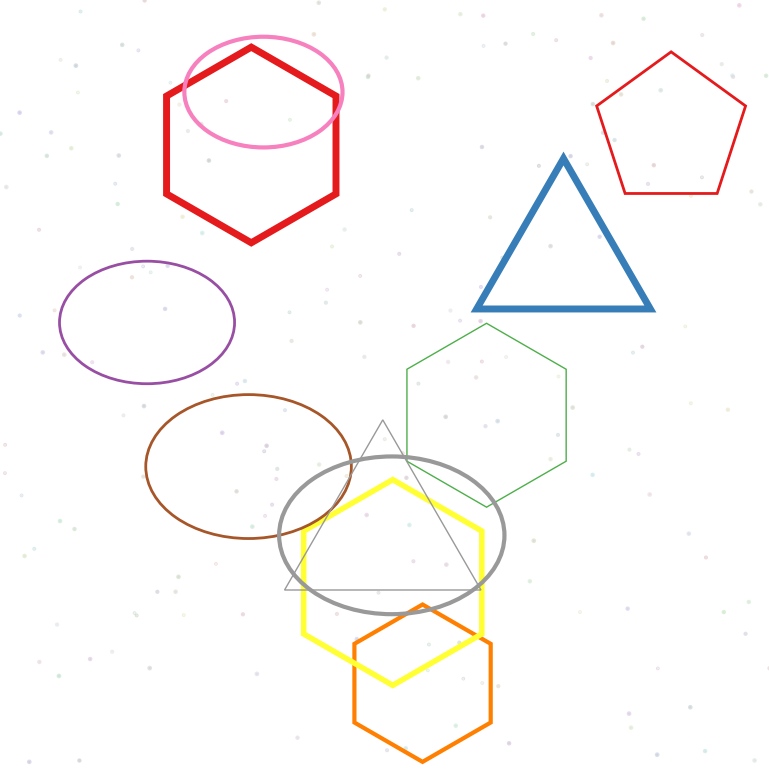[{"shape": "hexagon", "thickness": 2.5, "radius": 0.64, "center": [0.326, 0.812]}, {"shape": "pentagon", "thickness": 1, "radius": 0.51, "center": [0.872, 0.831]}, {"shape": "triangle", "thickness": 2.5, "radius": 0.65, "center": [0.732, 0.664]}, {"shape": "hexagon", "thickness": 0.5, "radius": 0.6, "center": [0.632, 0.461]}, {"shape": "oval", "thickness": 1, "radius": 0.57, "center": [0.191, 0.581]}, {"shape": "hexagon", "thickness": 1.5, "radius": 0.51, "center": [0.549, 0.113]}, {"shape": "hexagon", "thickness": 2, "radius": 0.67, "center": [0.51, 0.244]}, {"shape": "oval", "thickness": 1, "radius": 0.67, "center": [0.323, 0.394]}, {"shape": "oval", "thickness": 1.5, "radius": 0.51, "center": [0.342, 0.88]}, {"shape": "oval", "thickness": 1.5, "radius": 0.73, "center": [0.509, 0.305]}, {"shape": "triangle", "thickness": 0.5, "radius": 0.74, "center": [0.497, 0.307]}]